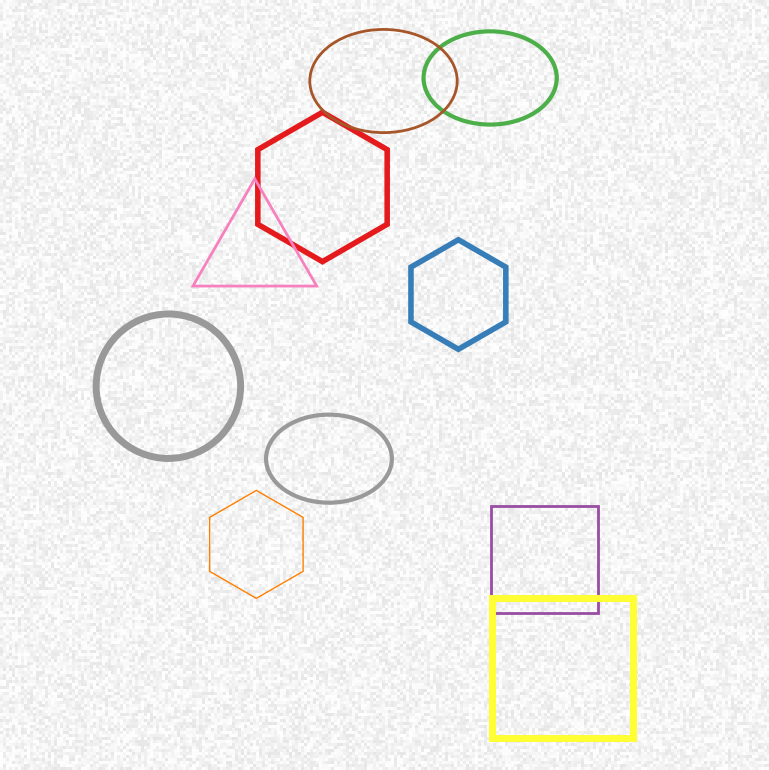[{"shape": "hexagon", "thickness": 2, "radius": 0.48, "center": [0.419, 0.757]}, {"shape": "hexagon", "thickness": 2, "radius": 0.36, "center": [0.595, 0.618]}, {"shape": "oval", "thickness": 1.5, "radius": 0.43, "center": [0.637, 0.899]}, {"shape": "square", "thickness": 1, "radius": 0.35, "center": [0.707, 0.273]}, {"shape": "hexagon", "thickness": 0.5, "radius": 0.35, "center": [0.333, 0.293]}, {"shape": "square", "thickness": 2.5, "radius": 0.46, "center": [0.731, 0.132]}, {"shape": "oval", "thickness": 1, "radius": 0.48, "center": [0.498, 0.895]}, {"shape": "triangle", "thickness": 1, "radius": 0.46, "center": [0.331, 0.675]}, {"shape": "oval", "thickness": 1.5, "radius": 0.41, "center": [0.427, 0.404]}, {"shape": "circle", "thickness": 2.5, "radius": 0.47, "center": [0.219, 0.498]}]